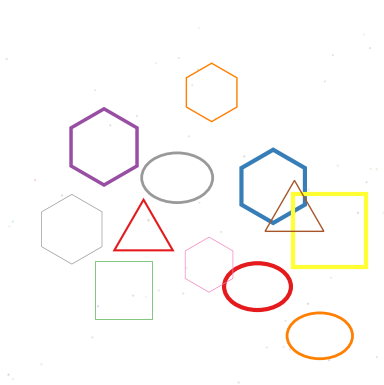[{"shape": "triangle", "thickness": 1.5, "radius": 0.44, "center": [0.373, 0.394]}, {"shape": "oval", "thickness": 3, "radius": 0.43, "center": [0.669, 0.255]}, {"shape": "hexagon", "thickness": 3, "radius": 0.48, "center": [0.71, 0.516]}, {"shape": "square", "thickness": 0.5, "radius": 0.37, "center": [0.321, 0.247]}, {"shape": "hexagon", "thickness": 2.5, "radius": 0.49, "center": [0.27, 0.618]}, {"shape": "hexagon", "thickness": 1, "radius": 0.38, "center": [0.55, 0.76]}, {"shape": "oval", "thickness": 2, "radius": 0.43, "center": [0.831, 0.128]}, {"shape": "square", "thickness": 3, "radius": 0.47, "center": [0.856, 0.4]}, {"shape": "triangle", "thickness": 1, "radius": 0.44, "center": [0.765, 0.443]}, {"shape": "hexagon", "thickness": 0.5, "radius": 0.36, "center": [0.543, 0.313]}, {"shape": "oval", "thickness": 2, "radius": 0.46, "center": [0.46, 0.538]}, {"shape": "hexagon", "thickness": 0.5, "radius": 0.45, "center": [0.187, 0.405]}]